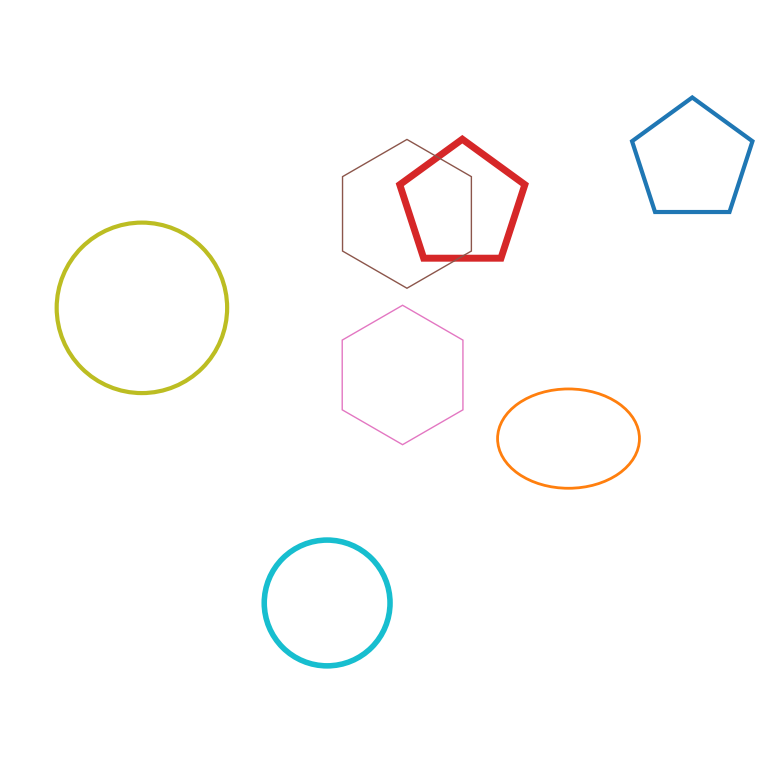[{"shape": "pentagon", "thickness": 1.5, "radius": 0.41, "center": [0.899, 0.791]}, {"shape": "oval", "thickness": 1, "radius": 0.46, "center": [0.738, 0.43]}, {"shape": "pentagon", "thickness": 2.5, "radius": 0.43, "center": [0.6, 0.734]}, {"shape": "hexagon", "thickness": 0.5, "radius": 0.48, "center": [0.529, 0.722]}, {"shape": "hexagon", "thickness": 0.5, "radius": 0.45, "center": [0.523, 0.513]}, {"shape": "circle", "thickness": 1.5, "radius": 0.55, "center": [0.184, 0.6]}, {"shape": "circle", "thickness": 2, "radius": 0.41, "center": [0.425, 0.217]}]